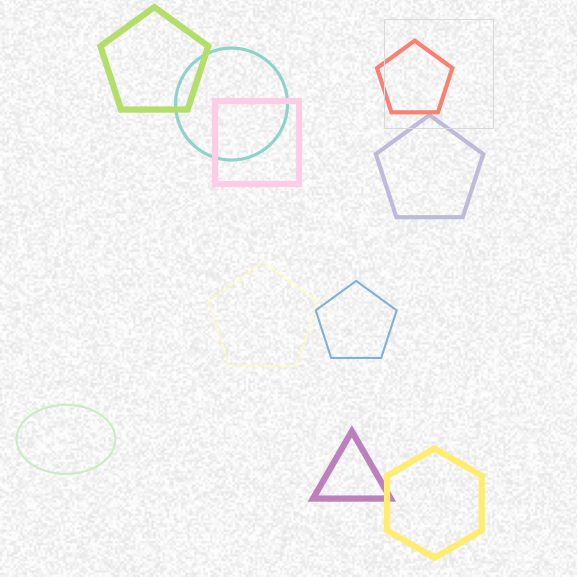[{"shape": "circle", "thickness": 1.5, "radius": 0.48, "center": [0.401, 0.819]}, {"shape": "pentagon", "thickness": 0.5, "radius": 0.5, "center": [0.455, 0.446]}, {"shape": "pentagon", "thickness": 2, "radius": 0.49, "center": [0.744, 0.702]}, {"shape": "pentagon", "thickness": 2, "radius": 0.34, "center": [0.718, 0.86]}, {"shape": "pentagon", "thickness": 1, "radius": 0.37, "center": [0.617, 0.439]}, {"shape": "pentagon", "thickness": 3, "radius": 0.49, "center": [0.267, 0.889]}, {"shape": "square", "thickness": 3, "radius": 0.36, "center": [0.445, 0.752]}, {"shape": "square", "thickness": 0.5, "radius": 0.47, "center": [0.76, 0.871]}, {"shape": "triangle", "thickness": 3, "radius": 0.39, "center": [0.609, 0.175]}, {"shape": "oval", "thickness": 1, "radius": 0.43, "center": [0.114, 0.238]}, {"shape": "hexagon", "thickness": 3, "radius": 0.47, "center": [0.752, 0.128]}]